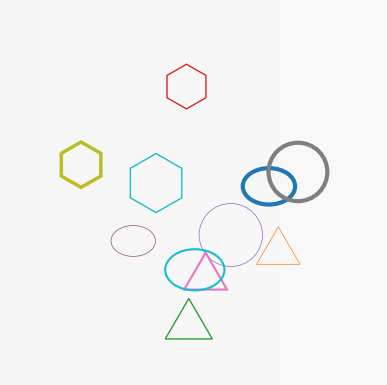[{"shape": "oval", "thickness": 3, "radius": 0.34, "center": [0.694, 0.516]}, {"shape": "triangle", "thickness": 0.5, "radius": 0.32, "center": [0.718, 0.346]}, {"shape": "triangle", "thickness": 1, "radius": 0.35, "center": [0.487, 0.155]}, {"shape": "hexagon", "thickness": 1, "radius": 0.29, "center": [0.481, 0.775]}, {"shape": "circle", "thickness": 0.5, "radius": 0.41, "center": [0.596, 0.39]}, {"shape": "oval", "thickness": 0.5, "radius": 0.29, "center": [0.344, 0.374]}, {"shape": "triangle", "thickness": 1.5, "radius": 0.32, "center": [0.531, 0.28]}, {"shape": "circle", "thickness": 3, "radius": 0.38, "center": [0.769, 0.553]}, {"shape": "hexagon", "thickness": 2.5, "radius": 0.29, "center": [0.209, 0.572]}, {"shape": "oval", "thickness": 1.5, "radius": 0.38, "center": [0.503, 0.299]}, {"shape": "hexagon", "thickness": 1, "radius": 0.38, "center": [0.403, 0.524]}]